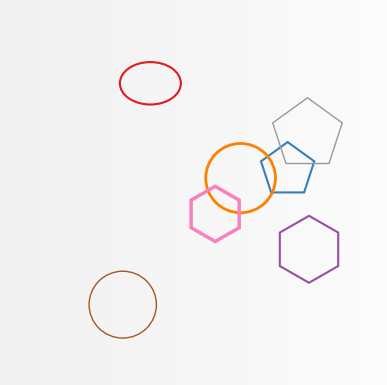[{"shape": "oval", "thickness": 1.5, "radius": 0.39, "center": [0.388, 0.784]}, {"shape": "pentagon", "thickness": 1.5, "radius": 0.36, "center": [0.742, 0.559]}, {"shape": "hexagon", "thickness": 1.5, "radius": 0.43, "center": [0.797, 0.352]}, {"shape": "circle", "thickness": 2, "radius": 0.45, "center": [0.621, 0.537]}, {"shape": "circle", "thickness": 1, "radius": 0.43, "center": [0.317, 0.209]}, {"shape": "hexagon", "thickness": 2.5, "radius": 0.36, "center": [0.555, 0.444]}, {"shape": "pentagon", "thickness": 1, "radius": 0.47, "center": [0.794, 0.652]}]